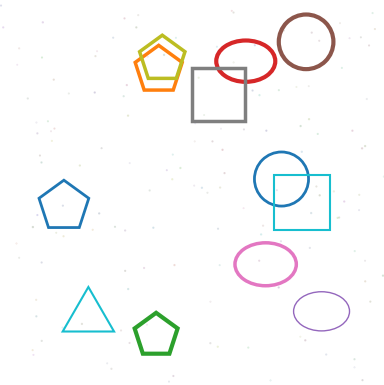[{"shape": "circle", "thickness": 2, "radius": 0.35, "center": [0.731, 0.535]}, {"shape": "pentagon", "thickness": 2, "radius": 0.34, "center": [0.166, 0.464]}, {"shape": "pentagon", "thickness": 2.5, "radius": 0.32, "center": [0.412, 0.818]}, {"shape": "pentagon", "thickness": 3, "radius": 0.29, "center": [0.406, 0.129]}, {"shape": "oval", "thickness": 3, "radius": 0.38, "center": [0.638, 0.841]}, {"shape": "oval", "thickness": 1, "radius": 0.36, "center": [0.835, 0.191]}, {"shape": "circle", "thickness": 3, "radius": 0.35, "center": [0.795, 0.891]}, {"shape": "oval", "thickness": 2.5, "radius": 0.4, "center": [0.69, 0.314]}, {"shape": "square", "thickness": 2.5, "radius": 0.35, "center": [0.567, 0.754]}, {"shape": "pentagon", "thickness": 2.5, "radius": 0.31, "center": [0.422, 0.847]}, {"shape": "triangle", "thickness": 1.5, "radius": 0.39, "center": [0.23, 0.177]}, {"shape": "square", "thickness": 1.5, "radius": 0.36, "center": [0.784, 0.474]}]